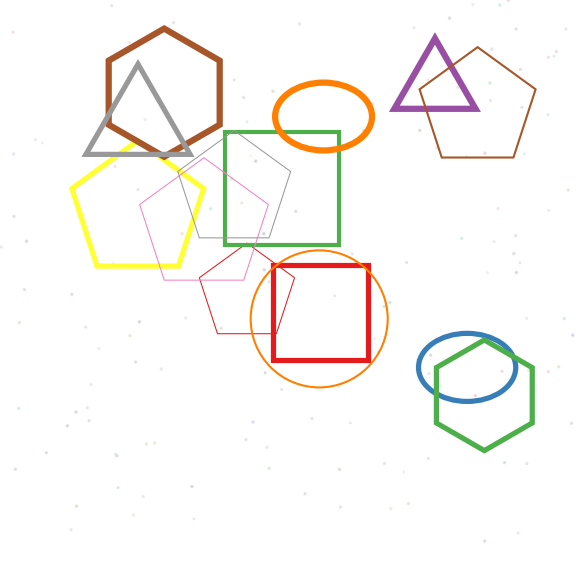[{"shape": "square", "thickness": 2.5, "radius": 0.41, "center": [0.555, 0.458]}, {"shape": "pentagon", "thickness": 0.5, "radius": 0.43, "center": [0.428, 0.491]}, {"shape": "oval", "thickness": 2.5, "radius": 0.42, "center": [0.809, 0.363]}, {"shape": "square", "thickness": 2, "radius": 0.49, "center": [0.489, 0.673]}, {"shape": "hexagon", "thickness": 2.5, "radius": 0.48, "center": [0.839, 0.315]}, {"shape": "triangle", "thickness": 3, "radius": 0.41, "center": [0.753, 0.851]}, {"shape": "oval", "thickness": 3, "radius": 0.42, "center": [0.56, 0.797]}, {"shape": "circle", "thickness": 1, "radius": 0.59, "center": [0.553, 0.447]}, {"shape": "pentagon", "thickness": 2.5, "radius": 0.6, "center": [0.239, 0.635]}, {"shape": "hexagon", "thickness": 3, "radius": 0.55, "center": [0.284, 0.839]}, {"shape": "pentagon", "thickness": 1, "radius": 0.53, "center": [0.827, 0.812]}, {"shape": "pentagon", "thickness": 0.5, "radius": 0.59, "center": [0.353, 0.609]}, {"shape": "triangle", "thickness": 2.5, "radius": 0.52, "center": [0.239, 0.784]}, {"shape": "pentagon", "thickness": 0.5, "radius": 0.51, "center": [0.406, 0.67]}]